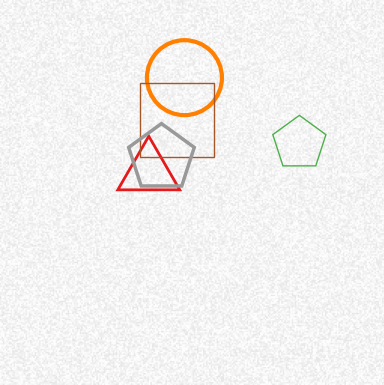[{"shape": "triangle", "thickness": 2, "radius": 0.46, "center": [0.386, 0.553]}, {"shape": "pentagon", "thickness": 1, "radius": 0.36, "center": [0.778, 0.628]}, {"shape": "circle", "thickness": 3, "radius": 0.49, "center": [0.479, 0.798]}, {"shape": "square", "thickness": 1, "radius": 0.48, "center": [0.459, 0.688]}, {"shape": "pentagon", "thickness": 2.5, "radius": 0.45, "center": [0.419, 0.589]}]